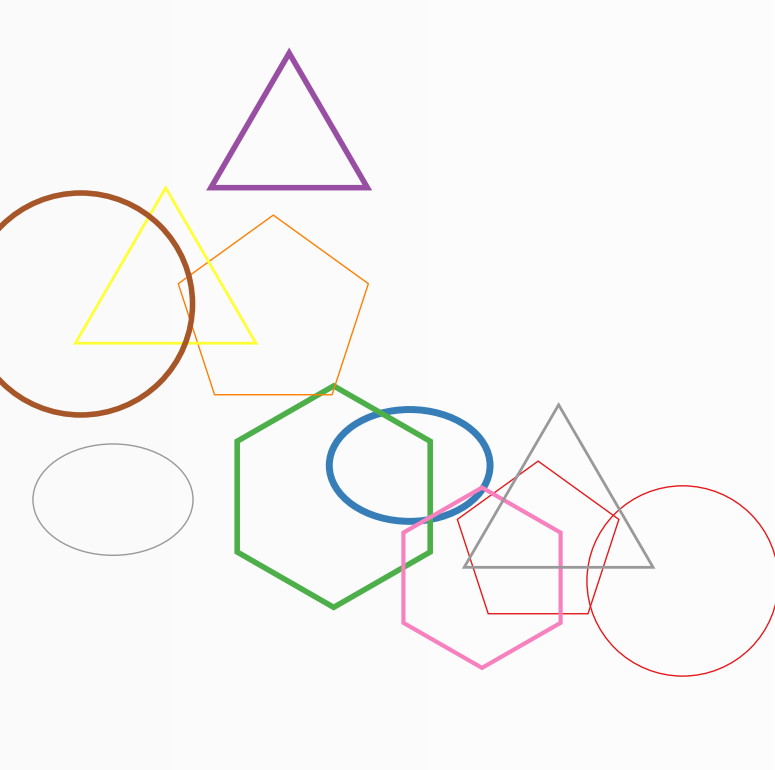[{"shape": "pentagon", "thickness": 0.5, "radius": 0.55, "center": [0.694, 0.292]}, {"shape": "circle", "thickness": 0.5, "radius": 0.62, "center": [0.881, 0.245]}, {"shape": "oval", "thickness": 2.5, "radius": 0.52, "center": [0.529, 0.396]}, {"shape": "hexagon", "thickness": 2, "radius": 0.72, "center": [0.431, 0.355]}, {"shape": "triangle", "thickness": 2, "radius": 0.58, "center": [0.373, 0.815]}, {"shape": "pentagon", "thickness": 0.5, "radius": 0.64, "center": [0.353, 0.592]}, {"shape": "triangle", "thickness": 1, "radius": 0.67, "center": [0.214, 0.622]}, {"shape": "circle", "thickness": 2, "radius": 0.72, "center": [0.104, 0.605]}, {"shape": "hexagon", "thickness": 1.5, "radius": 0.59, "center": [0.622, 0.25]}, {"shape": "triangle", "thickness": 1, "radius": 0.7, "center": [0.721, 0.334]}, {"shape": "oval", "thickness": 0.5, "radius": 0.52, "center": [0.146, 0.351]}]